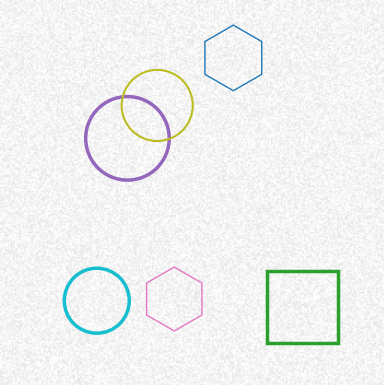[{"shape": "hexagon", "thickness": 1, "radius": 0.43, "center": [0.606, 0.85]}, {"shape": "square", "thickness": 2.5, "radius": 0.46, "center": [0.785, 0.202]}, {"shape": "circle", "thickness": 2.5, "radius": 0.54, "center": [0.331, 0.641]}, {"shape": "hexagon", "thickness": 1, "radius": 0.41, "center": [0.453, 0.223]}, {"shape": "circle", "thickness": 1.5, "radius": 0.46, "center": [0.408, 0.726]}, {"shape": "circle", "thickness": 2.5, "radius": 0.42, "center": [0.251, 0.219]}]